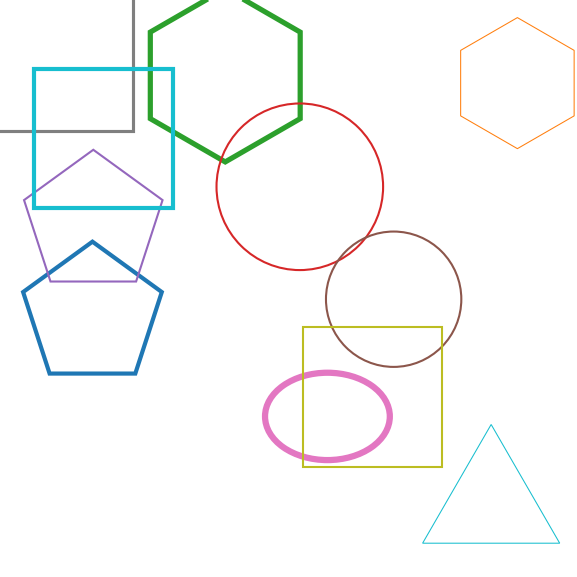[{"shape": "pentagon", "thickness": 2, "radius": 0.63, "center": [0.16, 0.454]}, {"shape": "hexagon", "thickness": 0.5, "radius": 0.57, "center": [0.896, 0.855]}, {"shape": "hexagon", "thickness": 2.5, "radius": 0.75, "center": [0.39, 0.869]}, {"shape": "circle", "thickness": 1, "radius": 0.72, "center": [0.519, 0.676]}, {"shape": "pentagon", "thickness": 1, "radius": 0.63, "center": [0.162, 0.614]}, {"shape": "circle", "thickness": 1, "radius": 0.59, "center": [0.682, 0.481]}, {"shape": "oval", "thickness": 3, "radius": 0.54, "center": [0.567, 0.278]}, {"shape": "square", "thickness": 1.5, "radius": 0.59, "center": [0.112, 0.891]}, {"shape": "square", "thickness": 1, "radius": 0.6, "center": [0.645, 0.312]}, {"shape": "triangle", "thickness": 0.5, "radius": 0.69, "center": [0.85, 0.127]}, {"shape": "square", "thickness": 2, "radius": 0.6, "center": [0.179, 0.759]}]